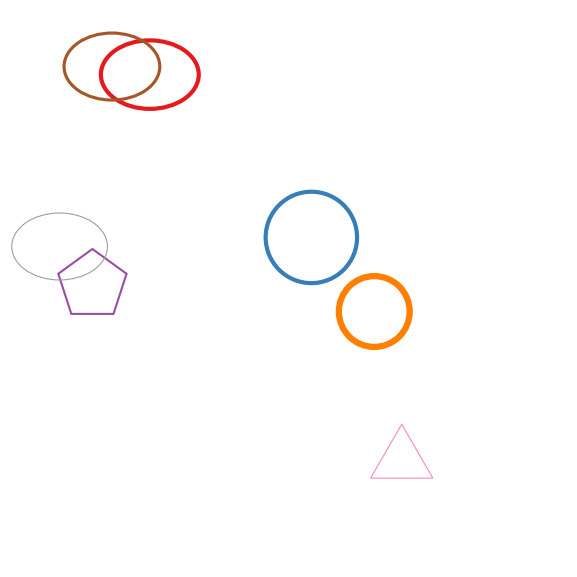[{"shape": "oval", "thickness": 2, "radius": 0.42, "center": [0.259, 0.87]}, {"shape": "circle", "thickness": 2, "radius": 0.4, "center": [0.539, 0.588]}, {"shape": "pentagon", "thickness": 1, "radius": 0.31, "center": [0.16, 0.506]}, {"shape": "circle", "thickness": 3, "radius": 0.31, "center": [0.648, 0.46]}, {"shape": "oval", "thickness": 1.5, "radius": 0.41, "center": [0.194, 0.884]}, {"shape": "triangle", "thickness": 0.5, "radius": 0.31, "center": [0.696, 0.202]}, {"shape": "oval", "thickness": 0.5, "radius": 0.41, "center": [0.103, 0.572]}]